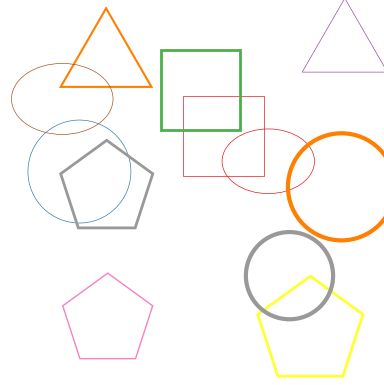[{"shape": "oval", "thickness": 0.5, "radius": 0.6, "center": [0.697, 0.581]}, {"shape": "square", "thickness": 0.5, "radius": 0.52, "center": [0.58, 0.647]}, {"shape": "circle", "thickness": 0.5, "radius": 0.67, "center": [0.206, 0.554]}, {"shape": "square", "thickness": 2, "radius": 0.51, "center": [0.522, 0.766]}, {"shape": "triangle", "thickness": 0.5, "radius": 0.64, "center": [0.896, 0.877]}, {"shape": "circle", "thickness": 3, "radius": 0.7, "center": [0.887, 0.515]}, {"shape": "triangle", "thickness": 1.5, "radius": 0.68, "center": [0.276, 0.842]}, {"shape": "pentagon", "thickness": 2, "radius": 0.72, "center": [0.806, 0.139]}, {"shape": "oval", "thickness": 0.5, "radius": 0.66, "center": [0.162, 0.743]}, {"shape": "pentagon", "thickness": 1, "radius": 0.61, "center": [0.28, 0.168]}, {"shape": "circle", "thickness": 3, "radius": 0.57, "center": [0.752, 0.284]}, {"shape": "pentagon", "thickness": 2, "radius": 0.63, "center": [0.277, 0.51]}]